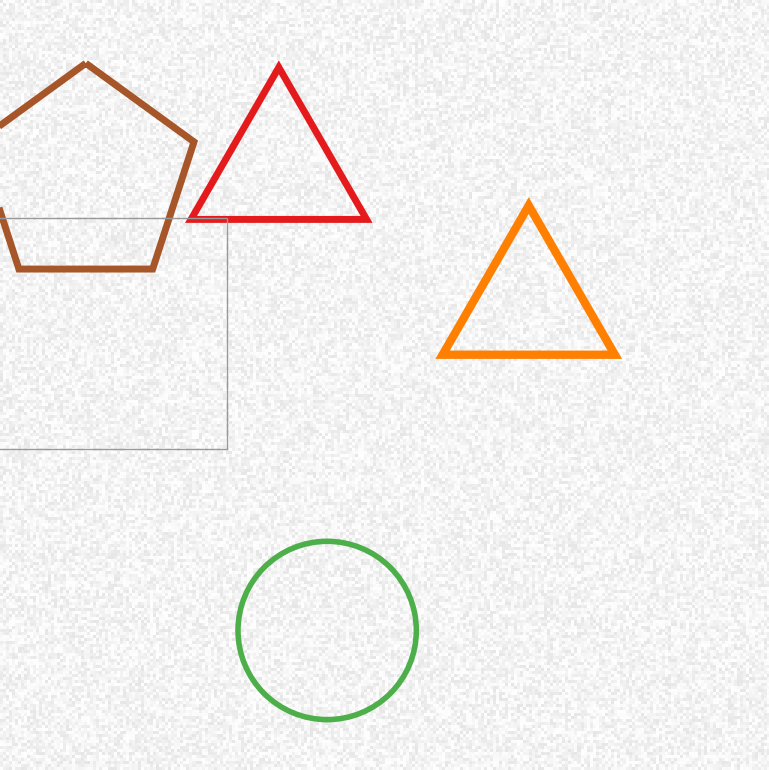[{"shape": "triangle", "thickness": 2.5, "radius": 0.66, "center": [0.362, 0.781]}, {"shape": "circle", "thickness": 2, "radius": 0.58, "center": [0.425, 0.181]}, {"shape": "triangle", "thickness": 3, "radius": 0.65, "center": [0.687, 0.604]}, {"shape": "pentagon", "thickness": 2.5, "radius": 0.74, "center": [0.111, 0.77]}, {"shape": "square", "thickness": 0.5, "radius": 0.75, "center": [0.145, 0.567]}]